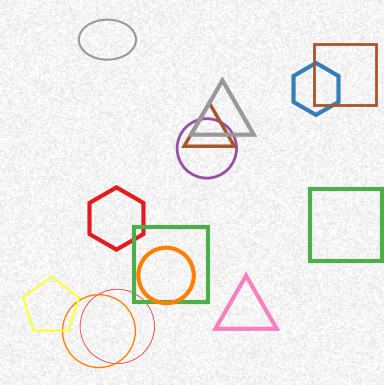[{"shape": "circle", "thickness": 0.5, "radius": 0.48, "center": [0.305, 0.152]}, {"shape": "hexagon", "thickness": 3, "radius": 0.4, "center": [0.303, 0.432]}, {"shape": "hexagon", "thickness": 3, "radius": 0.34, "center": [0.821, 0.769]}, {"shape": "square", "thickness": 3, "radius": 0.46, "center": [0.899, 0.416]}, {"shape": "square", "thickness": 3, "radius": 0.48, "center": [0.445, 0.313]}, {"shape": "circle", "thickness": 2, "radius": 0.39, "center": [0.537, 0.615]}, {"shape": "circle", "thickness": 3, "radius": 0.36, "center": [0.431, 0.285]}, {"shape": "circle", "thickness": 1, "radius": 0.47, "center": [0.257, 0.14]}, {"shape": "pentagon", "thickness": 1.5, "radius": 0.39, "center": [0.133, 0.204]}, {"shape": "square", "thickness": 2, "radius": 0.4, "center": [0.896, 0.806]}, {"shape": "triangle", "thickness": 2.5, "radius": 0.38, "center": [0.543, 0.658]}, {"shape": "triangle", "thickness": 3, "radius": 0.46, "center": [0.639, 0.192]}, {"shape": "oval", "thickness": 1.5, "radius": 0.37, "center": [0.279, 0.897]}, {"shape": "triangle", "thickness": 3, "radius": 0.47, "center": [0.578, 0.697]}]